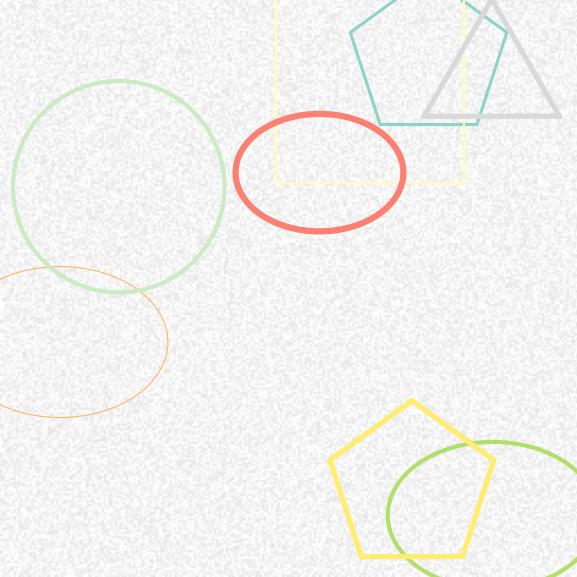[{"shape": "pentagon", "thickness": 1.5, "radius": 0.71, "center": [0.742, 0.899]}, {"shape": "square", "thickness": 1, "radius": 0.81, "center": [0.641, 0.845]}, {"shape": "oval", "thickness": 3, "radius": 0.73, "center": [0.553, 0.7]}, {"shape": "oval", "thickness": 0.5, "radius": 0.93, "center": [0.104, 0.407]}, {"shape": "oval", "thickness": 2, "radius": 0.91, "center": [0.853, 0.107]}, {"shape": "triangle", "thickness": 2.5, "radius": 0.68, "center": [0.851, 0.865]}, {"shape": "circle", "thickness": 2, "radius": 0.92, "center": [0.206, 0.676]}, {"shape": "pentagon", "thickness": 2.5, "radius": 0.75, "center": [0.713, 0.156]}]